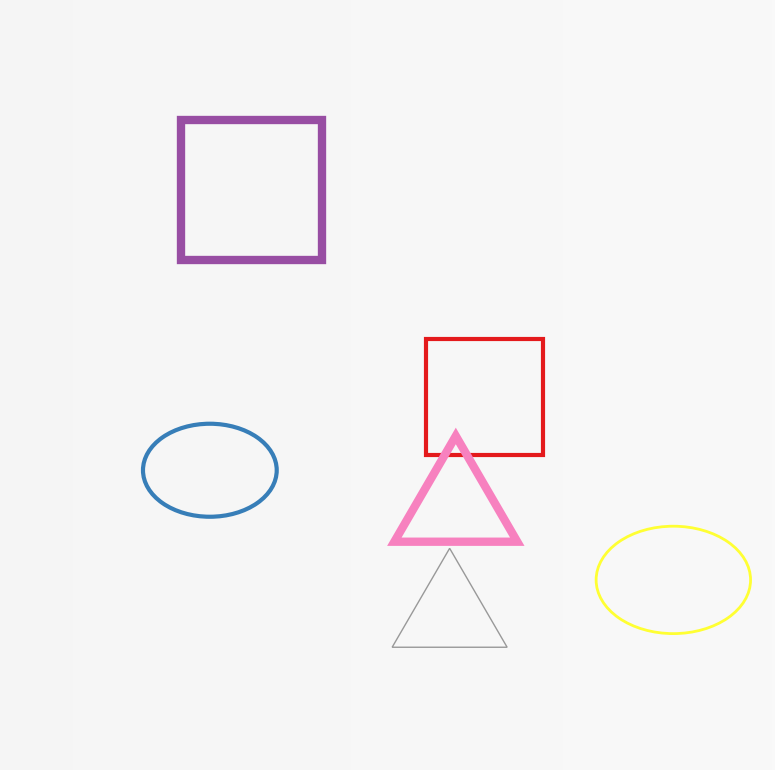[{"shape": "square", "thickness": 1.5, "radius": 0.38, "center": [0.625, 0.485]}, {"shape": "oval", "thickness": 1.5, "radius": 0.43, "center": [0.271, 0.389]}, {"shape": "square", "thickness": 3, "radius": 0.45, "center": [0.325, 0.754]}, {"shape": "oval", "thickness": 1, "radius": 0.5, "center": [0.869, 0.247]}, {"shape": "triangle", "thickness": 3, "radius": 0.46, "center": [0.588, 0.342]}, {"shape": "triangle", "thickness": 0.5, "radius": 0.43, "center": [0.58, 0.202]}]